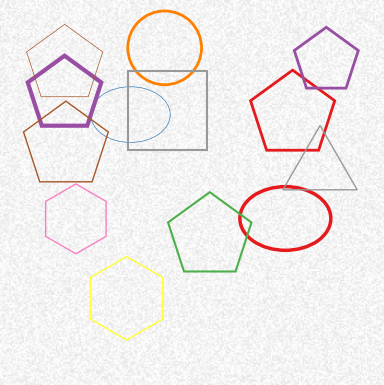[{"shape": "pentagon", "thickness": 2, "radius": 0.57, "center": [0.76, 0.703]}, {"shape": "oval", "thickness": 2.5, "radius": 0.59, "center": [0.741, 0.433]}, {"shape": "oval", "thickness": 0.5, "radius": 0.52, "center": [0.339, 0.702]}, {"shape": "pentagon", "thickness": 1.5, "radius": 0.57, "center": [0.545, 0.387]}, {"shape": "pentagon", "thickness": 2, "radius": 0.44, "center": [0.847, 0.842]}, {"shape": "pentagon", "thickness": 3, "radius": 0.5, "center": [0.168, 0.755]}, {"shape": "circle", "thickness": 2, "radius": 0.48, "center": [0.428, 0.876]}, {"shape": "hexagon", "thickness": 1, "radius": 0.54, "center": [0.329, 0.225]}, {"shape": "pentagon", "thickness": 1, "radius": 0.58, "center": [0.171, 0.621]}, {"shape": "pentagon", "thickness": 0.5, "radius": 0.52, "center": [0.168, 0.833]}, {"shape": "hexagon", "thickness": 1, "radius": 0.45, "center": [0.197, 0.432]}, {"shape": "square", "thickness": 1.5, "radius": 0.51, "center": [0.435, 0.712]}, {"shape": "triangle", "thickness": 1, "radius": 0.56, "center": [0.831, 0.563]}]